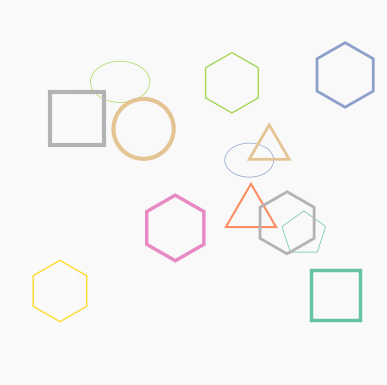[{"shape": "square", "thickness": 2.5, "radius": 0.32, "center": [0.866, 0.234]}, {"shape": "pentagon", "thickness": 0.5, "radius": 0.3, "center": [0.784, 0.393]}, {"shape": "triangle", "thickness": 1.5, "radius": 0.37, "center": [0.648, 0.448]}, {"shape": "oval", "thickness": 0.5, "radius": 0.32, "center": [0.643, 0.584]}, {"shape": "hexagon", "thickness": 2, "radius": 0.42, "center": [0.891, 0.805]}, {"shape": "hexagon", "thickness": 2.5, "radius": 0.43, "center": [0.452, 0.408]}, {"shape": "hexagon", "thickness": 1, "radius": 0.39, "center": [0.599, 0.785]}, {"shape": "oval", "thickness": 0.5, "radius": 0.38, "center": [0.31, 0.787]}, {"shape": "hexagon", "thickness": 1, "radius": 0.4, "center": [0.155, 0.244]}, {"shape": "triangle", "thickness": 2, "radius": 0.3, "center": [0.695, 0.616]}, {"shape": "circle", "thickness": 3, "radius": 0.39, "center": [0.371, 0.665]}, {"shape": "hexagon", "thickness": 2, "radius": 0.4, "center": [0.741, 0.421]}, {"shape": "square", "thickness": 3, "radius": 0.34, "center": [0.199, 0.692]}]